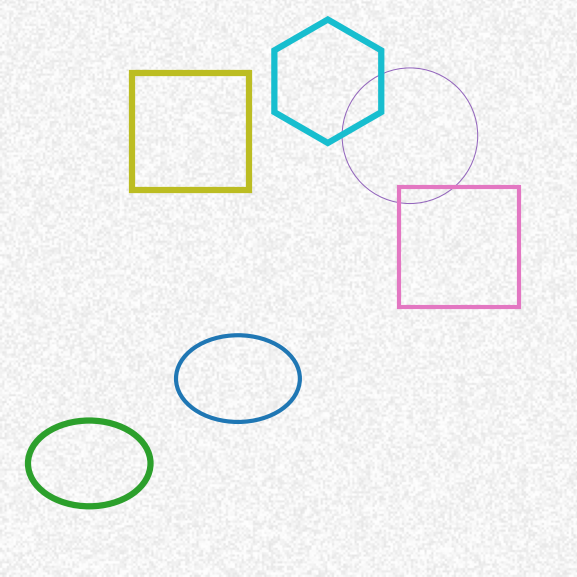[{"shape": "oval", "thickness": 2, "radius": 0.54, "center": [0.412, 0.344]}, {"shape": "oval", "thickness": 3, "radius": 0.53, "center": [0.155, 0.197]}, {"shape": "circle", "thickness": 0.5, "radius": 0.59, "center": [0.71, 0.764]}, {"shape": "square", "thickness": 2, "radius": 0.52, "center": [0.794, 0.571]}, {"shape": "square", "thickness": 3, "radius": 0.51, "center": [0.33, 0.771]}, {"shape": "hexagon", "thickness": 3, "radius": 0.53, "center": [0.568, 0.858]}]